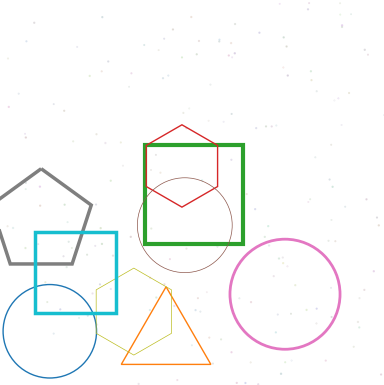[{"shape": "circle", "thickness": 1, "radius": 0.61, "center": [0.129, 0.14]}, {"shape": "triangle", "thickness": 1, "radius": 0.67, "center": [0.431, 0.121]}, {"shape": "square", "thickness": 3, "radius": 0.64, "center": [0.504, 0.494]}, {"shape": "hexagon", "thickness": 1, "radius": 0.53, "center": [0.473, 0.569]}, {"shape": "circle", "thickness": 0.5, "radius": 0.62, "center": [0.48, 0.415]}, {"shape": "circle", "thickness": 2, "radius": 0.71, "center": [0.74, 0.236]}, {"shape": "pentagon", "thickness": 2.5, "radius": 0.68, "center": [0.107, 0.425]}, {"shape": "hexagon", "thickness": 0.5, "radius": 0.56, "center": [0.348, 0.191]}, {"shape": "square", "thickness": 2.5, "radius": 0.52, "center": [0.196, 0.293]}]